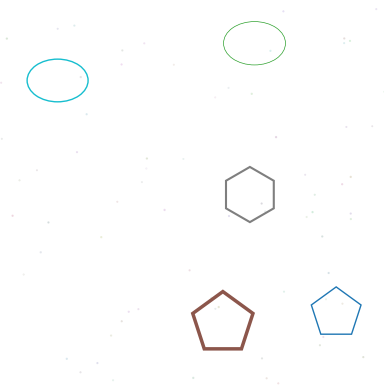[{"shape": "pentagon", "thickness": 1, "radius": 0.34, "center": [0.873, 0.187]}, {"shape": "oval", "thickness": 0.5, "radius": 0.4, "center": [0.661, 0.888]}, {"shape": "pentagon", "thickness": 2.5, "radius": 0.41, "center": [0.579, 0.16]}, {"shape": "hexagon", "thickness": 1.5, "radius": 0.36, "center": [0.649, 0.495]}, {"shape": "oval", "thickness": 1, "radius": 0.4, "center": [0.15, 0.791]}]